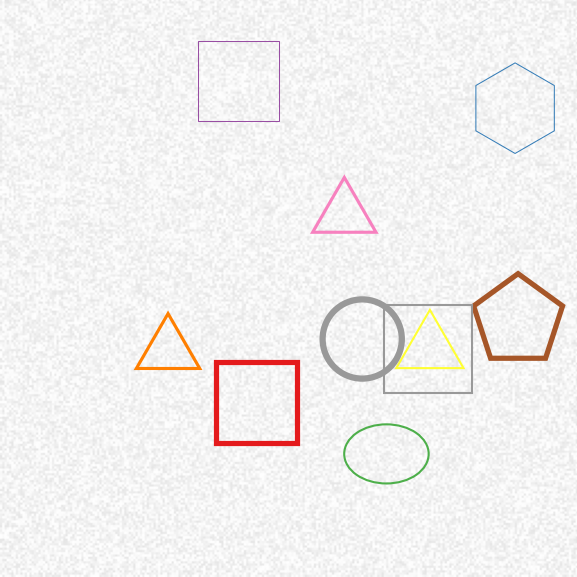[{"shape": "square", "thickness": 2.5, "radius": 0.35, "center": [0.444, 0.302]}, {"shape": "hexagon", "thickness": 0.5, "radius": 0.39, "center": [0.892, 0.812]}, {"shape": "oval", "thickness": 1, "radius": 0.37, "center": [0.669, 0.213]}, {"shape": "square", "thickness": 0.5, "radius": 0.35, "center": [0.413, 0.859]}, {"shape": "triangle", "thickness": 1.5, "radius": 0.32, "center": [0.291, 0.393]}, {"shape": "triangle", "thickness": 1, "radius": 0.34, "center": [0.744, 0.395]}, {"shape": "pentagon", "thickness": 2.5, "radius": 0.4, "center": [0.897, 0.444]}, {"shape": "triangle", "thickness": 1.5, "radius": 0.32, "center": [0.596, 0.629]}, {"shape": "square", "thickness": 1, "radius": 0.38, "center": [0.741, 0.395]}, {"shape": "circle", "thickness": 3, "radius": 0.34, "center": [0.627, 0.412]}]